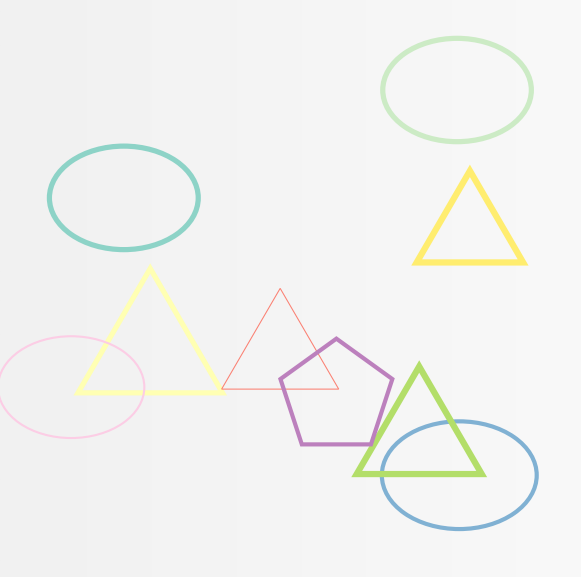[{"shape": "oval", "thickness": 2.5, "radius": 0.64, "center": [0.213, 0.656]}, {"shape": "triangle", "thickness": 2.5, "radius": 0.72, "center": [0.258, 0.391]}, {"shape": "triangle", "thickness": 0.5, "radius": 0.58, "center": [0.482, 0.384]}, {"shape": "oval", "thickness": 2, "radius": 0.67, "center": [0.79, 0.176]}, {"shape": "triangle", "thickness": 3, "radius": 0.62, "center": [0.721, 0.24]}, {"shape": "oval", "thickness": 1, "radius": 0.63, "center": [0.122, 0.329]}, {"shape": "pentagon", "thickness": 2, "radius": 0.51, "center": [0.579, 0.312]}, {"shape": "oval", "thickness": 2.5, "radius": 0.64, "center": [0.786, 0.843]}, {"shape": "triangle", "thickness": 3, "radius": 0.53, "center": [0.808, 0.598]}]